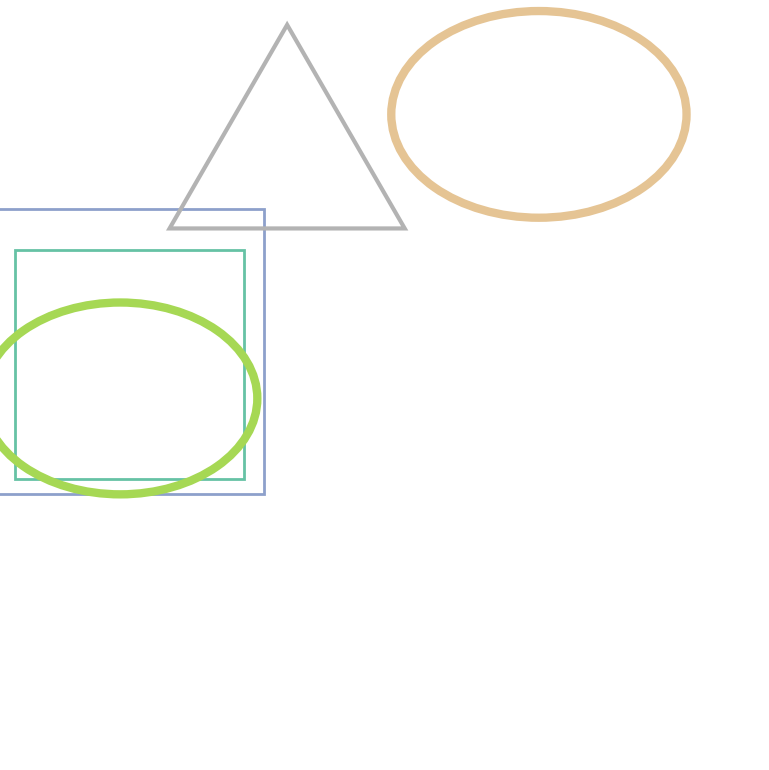[{"shape": "square", "thickness": 1, "radius": 0.74, "center": [0.168, 0.526]}, {"shape": "square", "thickness": 1, "radius": 0.93, "center": [0.157, 0.544]}, {"shape": "oval", "thickness": 3, "radius": 0.89, "center": [0.156, 0.483]}, {"shape": "oval", "thickness": 3, "radius": 0.96, "center": [0.7, 0.851]}, {"shape": "triangle", "thickness": 1.5, "radius": 0.88, "center": [0.373, 0.791]}]